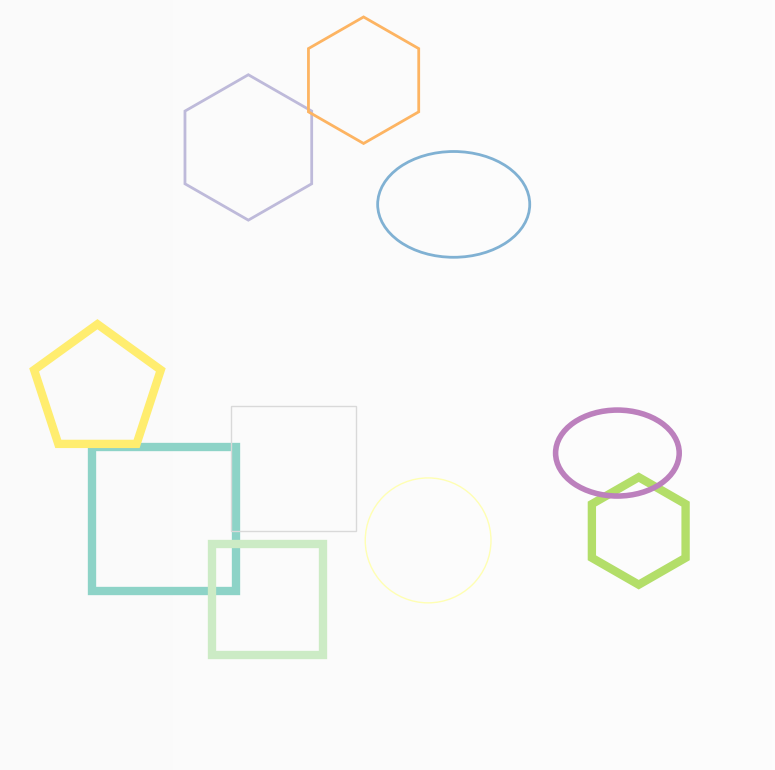[{"shape": "square", "thickness": 3, "radius": 0.47, "center": [0.212, 0.326]}, {"shape": "circle", "thickness": 0.5, "radius": 0.41, "center": [0.552, 0.298]}, {"shape": "hexagon", "thickness": 1, "radius": 0.47, "center": [0.32, 0.809]}, {"shape": "oval", "thickness": 1, "radius": 0.49, "center": [0.585, 0.735]}, {"shape": "hexagon", "thickness": 1, "radius": 0.41, "center": [0.469, 0.896]}, {"shape": "hexagon", "thickness": 3, "radius": 0.35, "center": [0.824, 0.31]}, {"shape": "square", "thickness": 0.5, "radius": 0.4, "center": [0.379, 0.391]}, {"shape": "oval", "thickness": 2, "radius": 0.4, "center": [0.797, 0.412]}, {"shape": "square", "thickness": 3, "radius": 0.36, "center": [0.345, 0.222]}, {"shape": "pentagon", "thickness": 3, "radius": 0.43, "center": [0.126, 0.493]}]